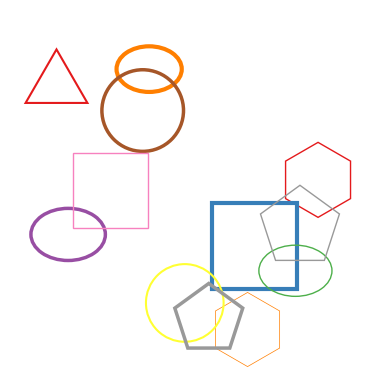[{"shape": "triangle", "thickness": 1.5, "radius": 0.46, "center": [0.147, 0.779]}, {"shape": "hexagon", "thickness": 1, "radius": 0.49, "center": [0.826, 0.533]}, {"shape": "square", "thickness": 3, "radius": 0.56, "center": [0.662, 0.361]}, {"shape": "oval", "thickness": 1, "radius": 0.47, "center": [0.767, 0.297]}, {"shape": "oval", "thickness": 2.5, "radius": 0.48, "center": [0.177, 0.391]}, {"shape": "hexagon", "thickness": 0.5, "radius": 0.48, "center": [0.643, 0.144]}, {"shape": "oval", "thickness": 3, "radius": 0.42, "center": [0.387, 0.82]}, {"shape": "circle", "thickness": 1.5, "radius": 0.5, "center": [0.48, 0.213]}, {"shape": "circle", "thickness": 2.5, "radius": 0.53, "center": [0.371, 0.713]}, {"shape": "square", "thickness": 1, "radius": 0.49, "center": [0.287, 0.506]}, {"shape": "pentagon", "thickness": 2.5, "radius": 0.46, "center": [0.542, 0.171]}, {"shape": "pentagon", "thickness": 1, "radius": 0.54, "center": [0.779, 0.411]}]